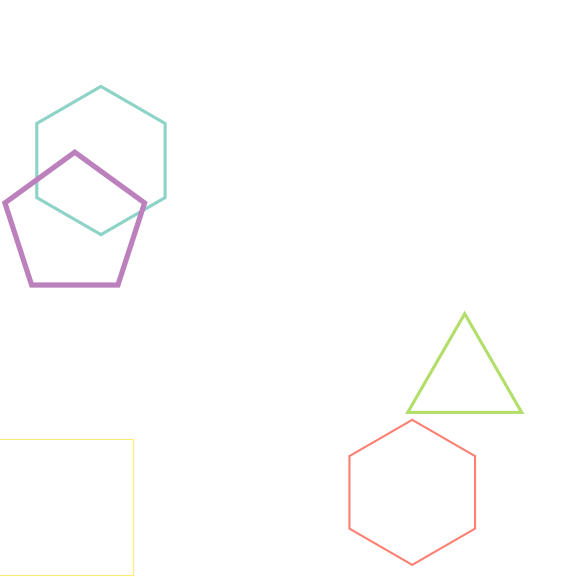[{"shape": "hexagon", "thickness": 1.5, "radius": 0.64, "center": [0.175, 0.721]}, {"shape": "hexagon", "thickness": 1, "radius": 0.63, "center": [0.714, 0.147]}, {"shape": "triangle", "thickness": 1.5, "radius": 0.57, "center": [0.805, 0.342]}, {"shape": "pentagon", "thickness": 2.5, "radius": 0.64, "center": [0.129, 0.608]}, {"shape": "square", "thickness": 0.5, "radius": 0.59, "center": [0.113, 0.121]}]